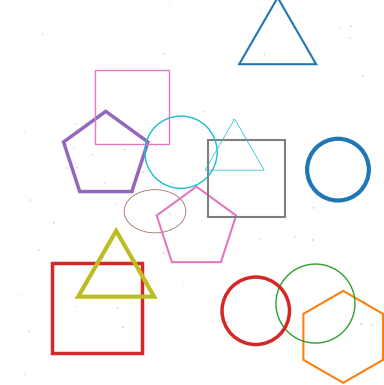[{"shape": "triangle", "thickness": 1.5, "radius": 0.58, "center": [0.721, 0.891]}, {"shape": "circle", "thickness": 3, "radius": 0.4, "center": [0.878, 0.559]}, {"shape": "hexagon", "thickness": 1.5, "radius": 0.6, "center": [0.891, 0.125]}, {"shape": "circle", "thickness": 1, "radius": 0.51, "center": [0.819, 0.212]}, {"shape": "circle", "thickness": 2.5, "radius": 0.44, "center": [0.664, 0.193]}, {"shape": "square", "thickness": 2.5, "radius": 0.58, "center": [0.251, 0.2]}, {"shape": "pentagon", "thickness": 2.5, "radius": 0.58, "center": [0.275, 0.596]}, {"shape": "oval", "thickness": 0.5, "radius": 0.4, "center": [0.403, 0.451]}, {"shape": "square", "thickness": 1, "radius": 0.48, "center": [0.343, 0.722]}, {"shape": "pentagon", "thickness": 1.5, "radius": 0.54, "center": [0.51, 0.407]}, {"shape": "square", "thickness": 1.5, "radius": 0.5, "center": [0.639, 0.536]}, {"shape": "triangle", "thickness": 3, "radius": 0.57, "center": [0.302, 0.286]}, {"shape": "circle", "thickness": 1, "radius": 0.47, "center": [0.47, 0.605]}, {"shape": "triangle", "thickness": 0.5, "radius": 0.44, "center": [0.609, 0.602]}]